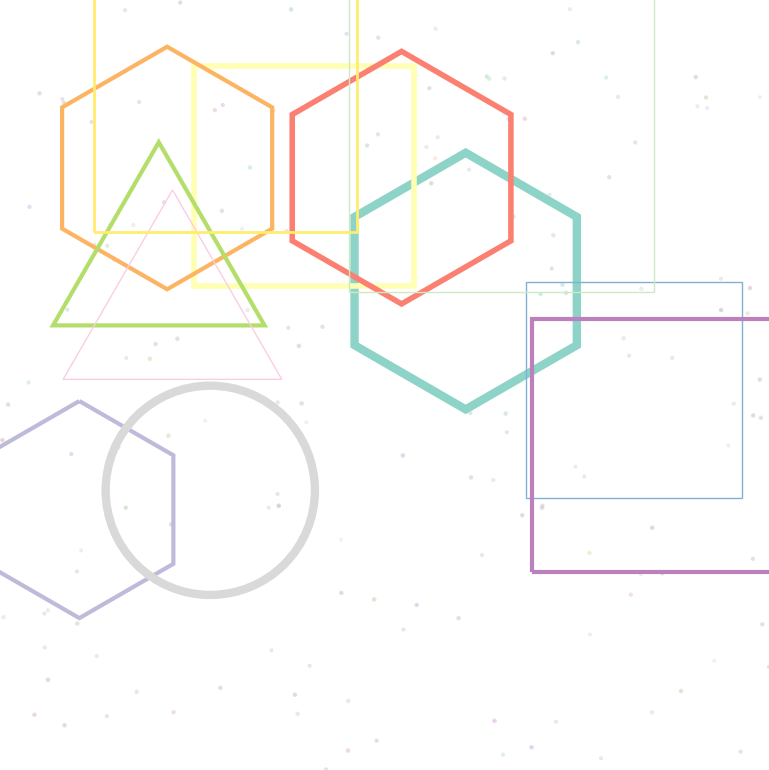[{"shape": "hexagon", "thickness": 3, "radius": 0.83, "center": [0.605, 0.635]}, {"shape": "square", "thickness": 2, "radius": 0.71, "center": [0.395, 0.771]}, {"shape": "hexagon", "thickness": 1.5, "radius": 0.7, "center": [0.103, 0.338]}, {"shape": "hexagon", "thickness": 2, "radius": 0.82, "center": [0.522, 0.769]}, {"shape": "square", "thickness": 0.5, "radius": 0.7, "center": [0.824, 0.493]}, {"shape": "hexagon", "thickness": 1.5, "radius": 0.79, "center": [0.217, 0.782]}, {"shape": "triangle", "thickness": 1.5, "radius": 0.79, "center": [0.206, 0.657]}, {"shape": "triangle", "thickness": 0.5, "radius": 0.82, "center": [0.224, 0.589]}, {"shape": "circle", "thickness": 3, "radius": 0.68, "center": [0.273, 0.363]}, {"shape": "square", "thickness": 1.5, "radius": 0.82, "center": [0.855, 0.421]}, {"shape": "square", "thickness": 0.5, "radius": 0.99, "center": [0.652, 0.818]}, {"shape": "square", "thickness": 1, "radius": 0.85, "center": [0.293, 0.869]}]